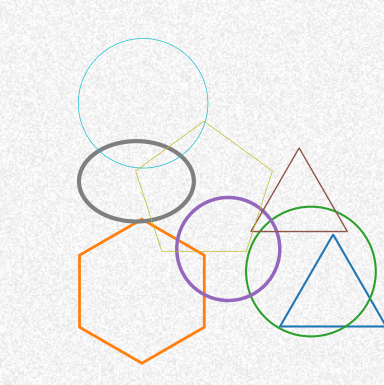[{"shape": "triangle", "thickness": 1.5, "radius": 0.8, "center": [0.865, 0.232]}, {"shape": "hexagon", "thickness": 2, "radius": 0.94, "center": [0.369, 0.244]}, {"shape": "circle", "thickness": 1.5, "radius": 0.84, "center": [0.808, 0.295]}, {"shape": "circle", "thickness": 2.5, "radius": 0.67, "center": [0.593, 0.353]}, {"shape": "triangle", "thickness": 1, "radius": 0.72, "center": [0.777, 0.471]}, {"shape": "oval", "thickness": 3, "radius": 0.75, "center": [0.354, 0.529]}, {"shape": "pentagon", "thickness": 0.5, "radius": 0.93, "center": [0.53, 0.498]}, {"shape": "circle", "thickness": 0.5, "radius": 0.84, "center": [0.372, 0.732]}]